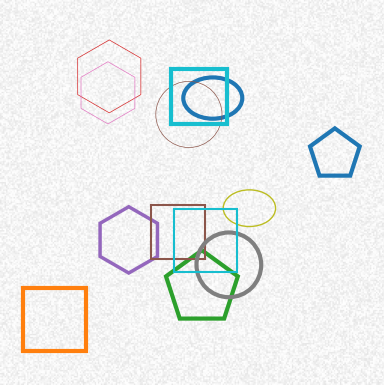[{"shape": "pentagon", "thickness": 3, "radius": 0.34, "center": [0.87, 0.599]}, {"shape": "oval", "thickness": 3, "radius": 0.38, "center": [0.553, 0.745]}, {"shape": "square", "thickness": 3, "radius": 0.41, "center": [0.141, 0.171]}, {"shape": "pentagon", "thickness": 3, "radius": 0.49, "center": [0.524, 0.252]}, {"shape": "hexagon", "thickness": 0.5, "radius": 0.47, "center": [0.284, 0.802]}, {"shape": "hexagon", "thickness": 2.5, "radius": 0.43, "center": [0.334, 0.377]}, {"shape": "circle", "thickness": 0.5, "radius": 0.43, "center": [0.491, 0.703]}, {"shape": "square", "thickness": 1.5, "radius": 0.35, "center": [0.462, 0.398]}, {"shape": "hexagon", "thickness": 0.5, "radius": 0.4, "center": [0.28, 0.759]}, {"shape": "circle", "thickness": 3, "radius": 0.42, "center": [0.594, 0.312]}, {"shape": "oval", "thickness": 1, "radius": 0.34, "center": [0.648, 0.459]}, {"shape": "square", "thickness": 3, "radius": 0.36, "center": [0.517, 0.75]}, {"shape": "square", "thickness": 1.5, "radius": 0.41, "center": [0.535, 0.376]}]